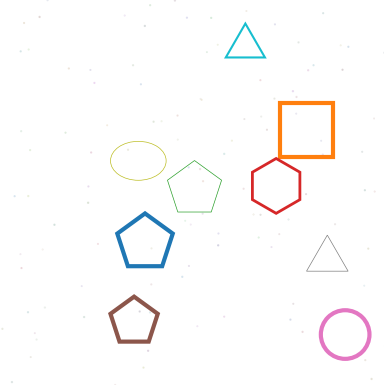[{"shape": "pentagon", "thickness": 3, "radius": 0.38, "center": [0.377, 0.37]}, {"shape": "square", "thickness": 3, "radius": 0.35, "center": [0.797, 0.662]}, {"shape": "pentagon", "thickness": 0.5, "radius": 0.37, "center": [0.505, 0.509]}, {"shape": "hexagon", "thickness": 2, "radius": 0.36, "center": [0.717, 0.517]}, {"shape": "pentagon", "thickness": 3, "radius": 0.32, "center": [0.348, 0.165]}, {"shape": "circle", "thickness": 3, "radius": 0.32, "center": [0.897, 0.131]}, {"shape": "triangle", "thickness": 0.5, "radius": 0.31, "center": [0.85, 0.327]}, {"shape": "oval", "thickness": 0.5, "radius": 0.36, "center": [0.359, 0.582]}, {"shape": "triangle", "thickness": 1.5, "radius": 0.29, "center": [0.637, 0.88]}]